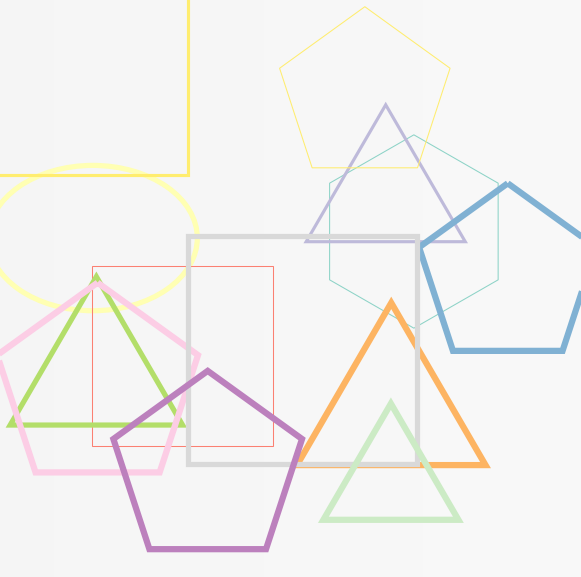[{"shape": "hexagon", "thickness": 0.5, "radius": 0.84, "center": [0.712, 0.598]}, {"shape": "oval", "thickness": 2.5, "radius": 0.9, "center": [0.16, 0.587]}, {"shape": "triangle", "thickness": 1.5, "radius": 0.79, "center": [0.664, 0.66]}, {"shape": "square", "thickness": 0.5, "radius": 0.78, "center": [0.314, 0.383]}, {"shape": "pentagon", "thickness": 3, "radius": 0.8, "center": [0.874, 0.521]}, {"shape": "triangle", "thickness": 3, "radius": 0.94, "center": [0.673, 0.287]}, {"shape": "triangle", "thickness": 2.5, "radius": 0.86, "center": [0.166, 0.349]}, {"shape": "pentagon", "thickness": 3, "radius": 0.91, "center": [0.168, 0.328]}, {"shape": "square", "thickness": 2.5, "radius": 0.99, "center": [0.52, 0.393]}, {"shape": "pentagon", "thickness": 3, "radius": 0.85, "center": [0.357, 0.186]}, {"shape": "triangle", "thickness": 3, "radius": 0.67, "center": [0.673, 0.166]}, {"shape": "square", "thickness": 1.5, "radius": 0.94, "center": [0.135, 0.883]}, {"shape": "pentagon", "thickness": 0.5, "radius": 0.77, "center": [0.628, 0.833]}]